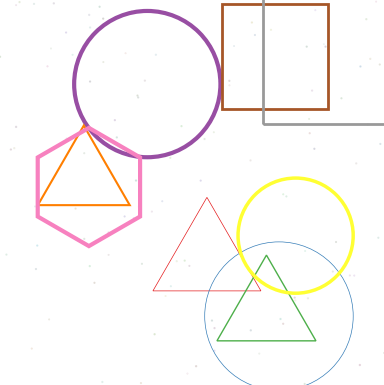[{"shape": "triangle", "thickness": 0.5, "radius": 0.81, "center": [0.537, 0.325]}, {"shape": "circle", "thickness": 0.5, "radius": 0.96, "center": [0.725, 0.179]}, {"shape": "triangle", "thickness": 1, "radius": 0.74, "center": [0.692, 0.189]}, {"shape": "circle", "thickness": 3, "radius": 0.95, "center": [0.383, 0.782]}, {"shape": "triangle", "thickness": 1.5, "radius": 0.69, "center": [0.218, 0.536]}, {"shape": "circle", "thickness": 2.5, "radius": 0.75, "center": [0.768, 0.388]}, {"shape": "square", "thickness": 2, "radius": 0.68, "center": [0.714, 0.853]}, {"shape": "hexagon", "thickness": 3, "radius": 0.77, "center": [0.231, 0.514]}, {"shape": "square", "thickness": 2, "radius": 0.93, "center": [0.869, 0.863]}]